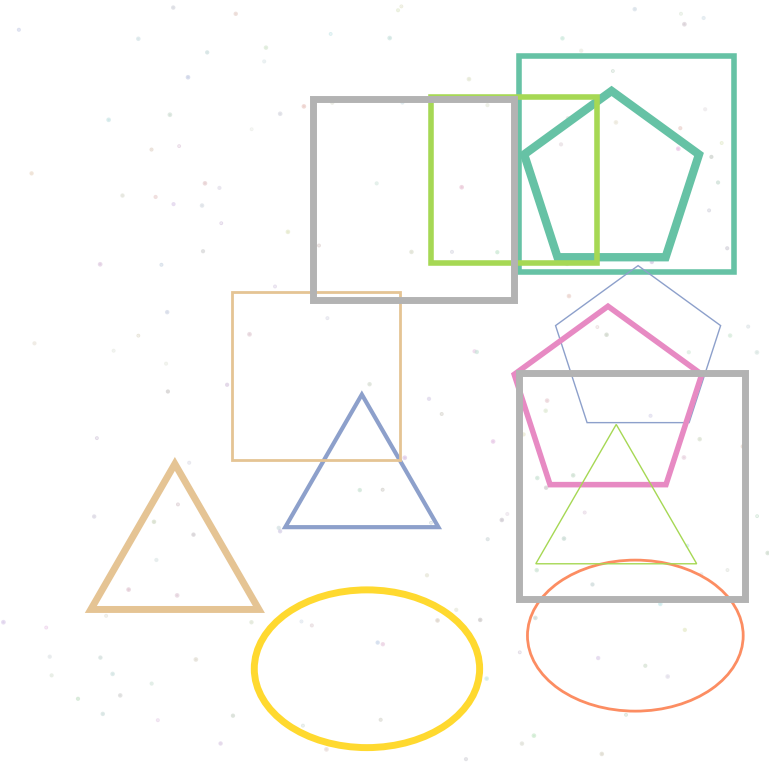[{"shape": "pentagon", "thickness": 3, "radius": 0.6, "center": [0.794, 0.763]}, {"shape": "square", "thickness": 2, "radius": 0.7, "center": [0.814, 0.787]}, {"shape": "oval", "thickness": 1, "radius": 0.7, "center": [0.825, 0.175]}, {"shape": "pentagon", "thickness": 0.5, "radius": 0.56, "center": [0.829, 0.542]}, {"shape": "triangle", "thickness": 1.5, "radius": 0.57, "center": [0.47, 0.373]}, {"shape": "pentagon", "thickness": 2, "radius": 0.64, "center": [0.79, 0.474]}, {"shape": "square", "thickness": 2, "radius": 0.54, "center": [0.667, 0.766]}, {"shape": "triangle", "thickness": 0.5, "radius": 0.6, "center": [0.8, 0.328]}, {"shape": "oval", "thickness": 2.5, "radius": 0.73, "center": [0.477, 0.131]}, {"shape": "square", "thickness": 1, "radius": 0.55, "center": [0.41, 0.511]}, {"shape": "triangle", "thickness": 2.5, "radius": 0.63, "center": [0.227, 0.271]}, {"shape": "square", "thickness": 2.5, "radius": 0.73, "center": [0.821, 0.369]}, {"shape": "square", "thickness": 2.5, "radius": 0.65, "center": [0.537, 0.741]}]